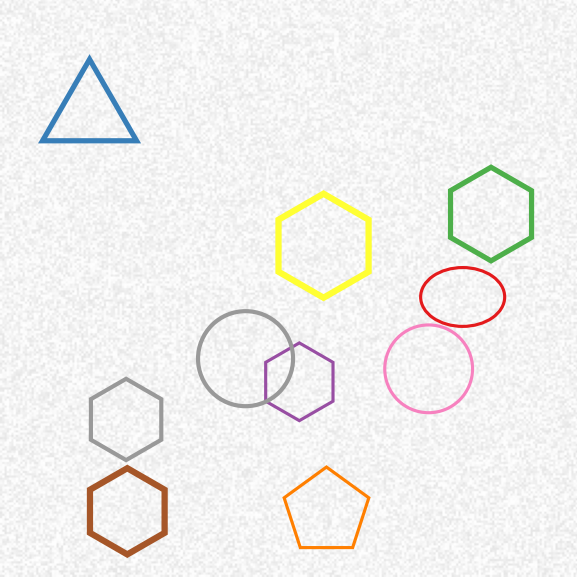[{"shape": "oval", "thickness": 1.5, "radius": 0.36, "center": [0.801, 0.485]}, {"shape": "triangle", "thickness": 2.5, "radius": 0.47, "center": [0.155, 0.802]}, {"shape": "hexagon", "thickness": 2.5, "radius": 0.41, "center": [0.85, 0.628]}, {"shape": "hexagon", "thickness": 1.5, "radius": 0.34, "center": [0.518, 0.338]}, {"shape": "pentagon", "thickness": 1.5, "radius": 0.39, "center": [0.565, 0.113]}, {"shape": "hexagon", "thickness": 3, "radius": 0.45, "center": [0.56, 0.574]}, {"shape": "hexagon", "thickness": 3, "radius": 0.37, "center": [0.22, 0.114]}, {"shape": "circle", "thickness": 1.5, "radius": 0.38, "center": [0.742, 0.36]}, {"shape": "hexagon", "thickness": 2, "radius": 0.35, "center": [0.218, 0.273]}, {"shape": "circle", "thickness": 2, "radius": 0.41, "center": [0.425, 0.378]}]